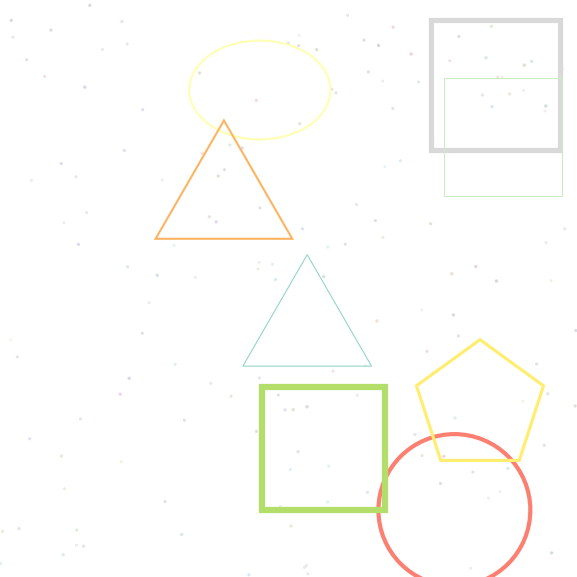[{"shape": "triangle", "thickness": 0.5, "radius": 0.64, "center": [0.532, 0.429]}, {"shape": "oval", "thickness": 1, "radius": 0.61, "center": [0.45, 0.843]}, {"shape": "circle", "thickness": 2, "radius": 0.66, "center": [0.787, 0.116]}, {"shape": "triangle", "thickness": 1, "radius": 0.68, "center": [0.388, 0.654]}, {"shape": "square", "thickness": 3, "radius": 0.53, "center": [0.559, 0.222]}, {"shape": "square", "thickness": 2.5, "radius": 0.56, "center": [0.858, 0.851]}, {"shape": "square", "thickness": 0.5, "radius": 0.51, "center": [0.871, 0.762]}, {"shape": "pentagon", "thickness": 1.5, "radius": 0.58, "center": [0.831, 0.295]}]